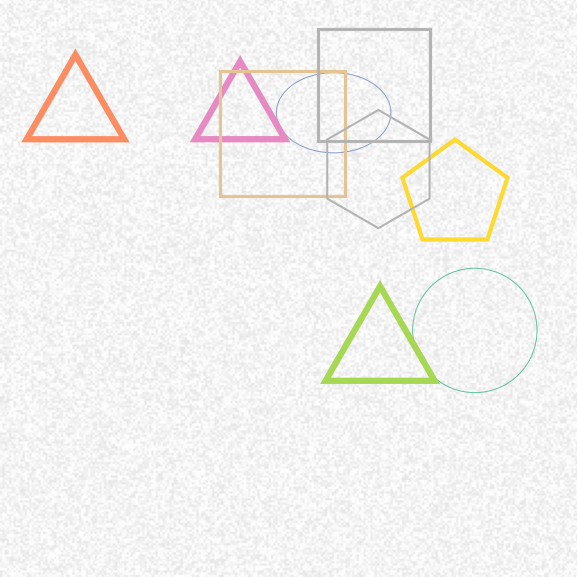[{"shape": "circle", "thickness": 0.5, "radius": 0.54, "center": [0.822, 0.427]}, {"shape": "triangle", "thickness": 3, "radius": 0.49, "center": [0.131, 0.807]}, {"shape": "oval", "thickness": 0.5, "radius": 0.5, "center": [0.578, 0.804]}, {"shape": "triangle", "thickness": 3, "radius": 0.45, "center": [0.416, 0.803]}, {"shape": "triangle", "thickness": 3, "radius": 0.55, "center": [0.658, 0.394]}, {"shape": "pentagon", "thickness": 2, "radius": 0.48, "center": [0.788, 0.662]}, {"shape": "square", "thickness": 1.5, "radius": 0.54, "center": [0.49, 0.768]}, {"shape": "hexagon", "thickness": 1, "radius": 0.51, "center": [0.655, 0.706]}, {"shape": "square", "thickness": 1.5, "radius": 0.48, "center": [0.647, 0.851]}]